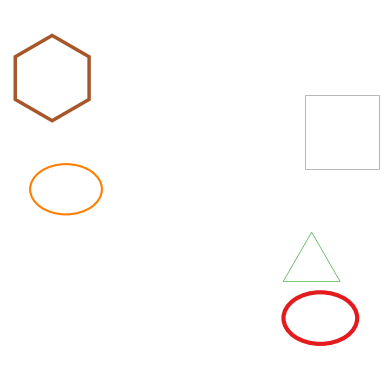[{"shape": "oval", "thickness": 3, "radius": 0.48, "center": [0.832, 0.174]}, {"shape": "triangle", "thickness": 0.5, "radius": 0.43, "center": [0.81, 0.311]}, {"shape": "oval", "thickness": 1.5, "radius": 0.47, "center": [0.171, 0.508]}, {"shape": "hexagon", "thickness": 2.5, "radius": 0.55, "center": [0.135, 0.797]}, {"shape": "square", "thickness": 0.5, "radius": 0.48, "center": [0.888, 0.658]}]